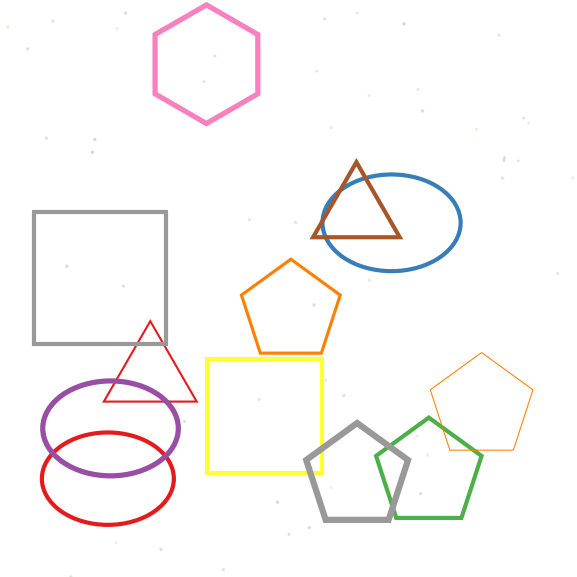[{"shape": "triangle", "thickness": 1, "radius": 0.46, "center": [0.26, 0.35]}, {"shape": "oval", "thickness": 2, "radius": 0.57, "center": [0.187, 0.17]}, {"shape": "oval", "thickness": 2, "radius": 0.6, "center": [0.678, 0.613]}, {"shape": "pentagon", "thickness": 2, "radius": 0.48, "center": [0.743, 0.18]}, {"shape": "oval", "thickness": 2.5, "radius": 0.59, "center": [0.191, 0.257]}, {"shape": "pentagon", "thickness": 1.5, "radius": 0.45, "center": [0.504, 0.46]}, {"shape": "pentagon", "thickness": 0.5, "radius": 0.47, "center": [0.834, 0.295]}, {"shape": "square", "thickness": 2, "radius": 0.5, "center": [0.458, 0.279]}, {"shape": "triangle", "thickness": 2, "radius": 0.43, "center": [0.617, 0.632]}, {"shape": "hexagon", "thickness": 2.5, "radius": 0.51, "center": [0.357, 0.888]}, {"shape": "pentagon", "thickness": 3, "radius": 0.46, "center": [0.618, 0.174]}, {"shape": "square", "thickness": 2, "radius": 0.57, "center": [0.173, 0.518]}]